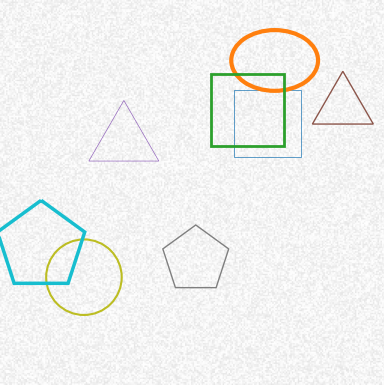[{"shape": "square", "thickness": 0.5, "radius": 0.43, "center": [0.694, 0.679]}, {"shape": "oval", "thickness": 3, "radius": 0.56, "center": [0.713, 0.843]}, {"shape": "square", "thickness": 2, "radius": 0.47, "center": [0.643, 0.715]}, {"shape": "triangle", "thickness": 0.5, "radius": 0.52, "center": [0.322, 0.634]}, {"shape": "triangle", "thickness": 1, "radius": 0.46, "center": [0.891, 0.723]}, {"shape": "pentagon", "thickness": 1, "radius": 0.45, "center": [0.508, 0.326]}, {"shape": "circle", "thickness": 1.5, "radius": 0.49, "center": [0.218, 0.28]}, {"shape": "pentagon", "thickness": 2.5, "radius": 0.6, "center": [0.107, 0.36]}]